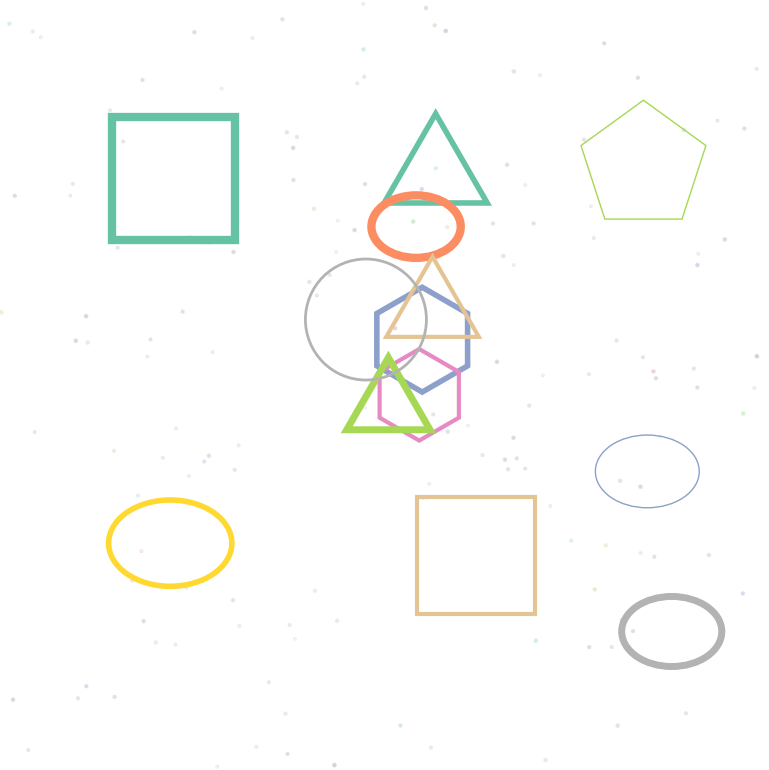[{"shape": "square", "thickness": 3, "radius": 0.4, "center": [0.226, 0.768]}, {"shape": "triangle", "thickness": 2, "radius": 0.39, "center": [0.566, 0.775]}, {"shape": "oval", "thickness": 3, "radius": 0.29, "center": [0.54, 0.706]}, {"shape": "oval", "thickness": 0.5, "radius": 0.34, "center": [0.841, 0.388]}, {"shape": "hexagon", "thickness": 2, "radius": 0.34, "center": [0.548, 0.559]}, {"shape": "hexagon", "thickness": 1.5, "radius": 0.3, "center": [0.544, 0.487]}, {"shape": "pentagon", "thickness": 0.5, "radius": 0.43, "center": [0.836, 0.785]}, {"shape": "triangle", "thickness": 2.5, "radius": 0.31, "center": [0.504, 0.473]}, {"shape": "oval", "thickness": 2, "radius": 0.4, "center": [0.221, 0.295]}, {"shape": "square", "thickness": 1.5, "radius": 0.38, "center": [0.618, 0.278]}, {"shape": "triangle", "thickness": 1.5, "radius": 0.35, "center": [0.562, 0.597]}, {"shape": "circle", "thickness": 1, "radius": 0.39, "center": [0.475, 0.585]}, {"shape": "oval", "thickness": 2.5, "radius": 0.32, "center": [0.872, 0.18]}]